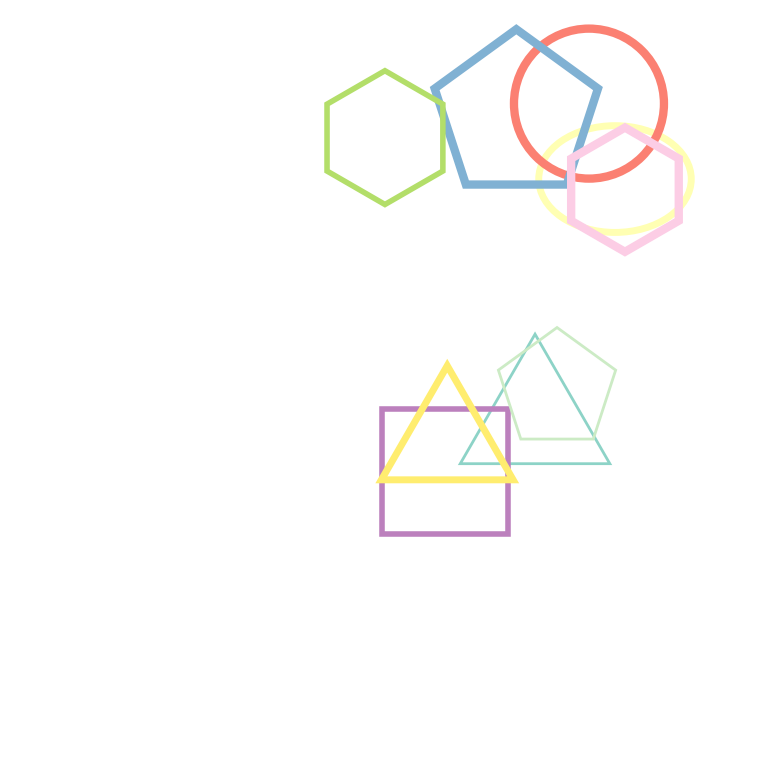[{"shape": "triangle", "thickness": 1, "radius": 0.56, "center": [0.695, 0.454]}, {"shape": "oval", "thickness": 2.5, "radius": 0.5, "center": [0.799, 0.767]}, {"shape": "circle", "thickness": 3, "radius": 0.49, "center": [0.765, 0.865]}, {"shape": "pentagon", "thickness": 3, "radius": 0.56, "center": [0.671, 0.851]}, {"shape": "hexagon", "thickness": 2, "radius": 0.43, "center": [0.5, 0.821]}, {"shape": "hexagon", "thickness": 3, "radius": 0.4, "center": [0.812, 0.754]}, {"shape": "square", "thickness": 2, "radius": 0.41, "center": [0.578, 0.388]}, {"shape": "pentagon", "thickness": 1, "radius": 0.4, "center": [0.723, 0.495]}, {"shape": "triangle", "thickness": 2.5, "radius": 0.49, "center": [0.581, 0.426]}]